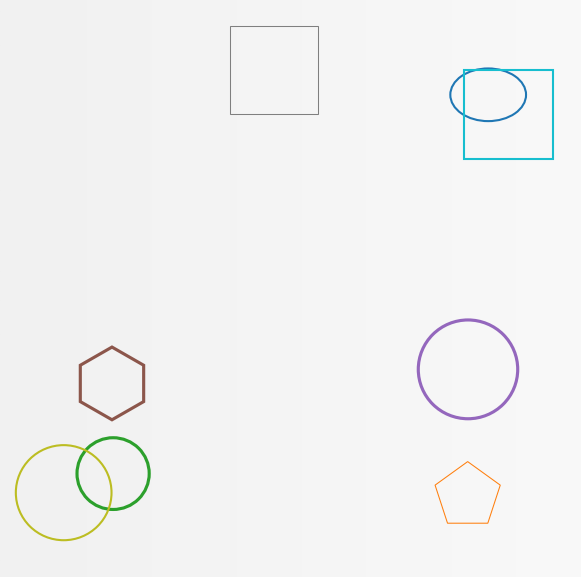[{"shape": "oval", "thickness": 1, "radius": 0.33, "center": [0.84, 0.835]}, {"shape": "pentagon", "thickness": 0.5, "radius": 0.29, "center": [0.805, 0.141]}, {"shape": "circle", "thickness": 1.5, "radius": 0.31, "center": [0.195, 0.179]}, {"shape": "circle", "thickness": 1.5, "radius": 0.43, "center": [0.805, 0.36]}, {"shape": "hexagon", "thickness": 1.5, "radius": 0.31, "center": [0.193, 0.335]}, {"shape": "square", "thickness": 0.5, "radius": 0.38, "center": [0.471, 0.878]}, {"shape": "circle", "thickness": 1, "radius": 0.41, "center": [0.11, 0.146]}, {"shape": "square", "thickness": 1, "radius": 0.38, "center": [0.875, 0.801]}]